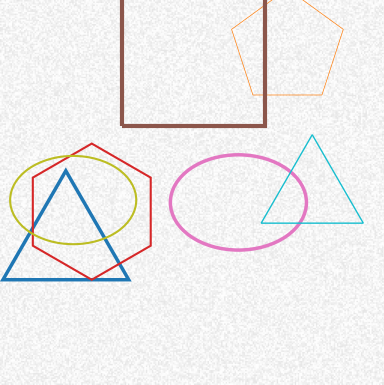[{"shape": "triangle", "thickness": 2.5, "radius": 0.94, "center": [0.171, 0.368]}, {"shape": "pentagon", "thickness": 0.5, "radius": 0.76, "center": [0.747, 0.877]}, {"shape": "hexagon", "thickness": 1.5, "radius": 0.88, "center": [0.238, 0.45]}, {"shape": "square", "thickness": 3, "radius": 0.92, "center": [0.503, 0.856]}, {"shape": "oval", "thickness": 2.5, "radius": 0.88, "center": [0.619, 0.474]}, {"shape": "oval", "thickness": 1.5, "radius": 0.82, "center": [0.19, 0.48]}, {"shape": "triangle", "thickness": 1, "radius": 0.77, "center": [0.811, 0.497]}]